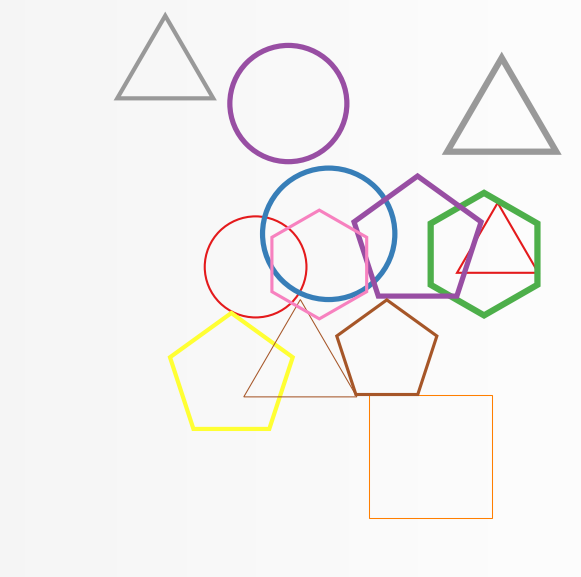[{"shape": "circle", "thickness": 1, "radius": 0.44, "center": [0.44, 0.537]}, {"shape": "triangle", "thickness": 1, "radius": 0.4, "center": [0.856, 0.567]}, {"shape": "circle", "thickness": 2.5, "radius": 0.57, "center": [0.566, 0.594]}, {"shape": "hexagon", "thickness": 3, "radius": 0.53, "center": [0.833, 0.559]}, {"shape": "circle", "thickness": 2.5, "radius": 0.5, "center": [0.496, 0.82]}, {"shape": "pentagon", "thickness": 2.5, "radius": 0.57, "center": [0.718, 0.579]}, {"shape": "square", "thickness": 0.5, "radius": 0.53, "center": [0.741, 0.209]}, {"shape": "pentagon", "thickness": 2, "radius": 0.55, "center": [0.398, 0.346]}, {"shape": "triangle", "thickness": 0.5, "radius": 0.56, "center": [0.517, 0.368]}, {"shape": "pentagon", "thickness": 1.5, "radius": 0.45, "center": [0.665, 0.389]}, {"shape": "hexagon", "thickness": 1.5, "radius": 0.47, "center": [0.549, 0.541]}, {"shape": "triangle", "thickness": 3, "radius": 0.54, "center": [0.863, 0.791]}, {"shape": "triangle", "thickness": 2, "radius": 0.48, "center": [0.284, 0.877]}]